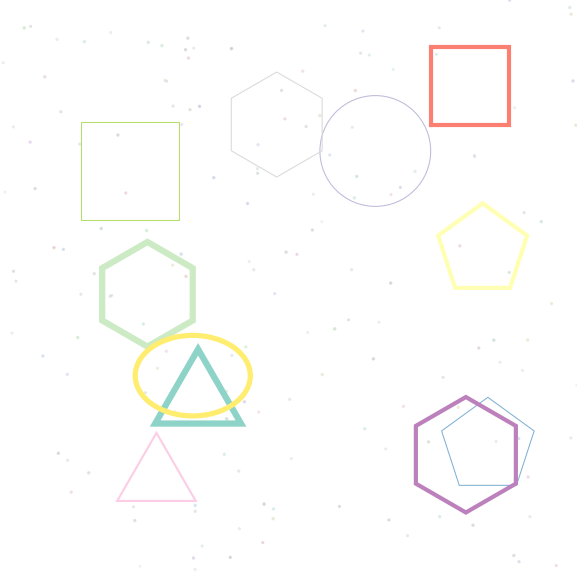[{"shape": "triangle", "thickness": 3, "radius": 0.43, "center": [0.343, 0.309]}, {"shape": "pentagon", "thickness": 2, "radius": 0.4, "center": [0.836, 0.566]}, {"shape": "circle", "thickness": 0.5, "radius": 0.48, "center": [0.65, 0.738]}, {"shape": "square", "thickness": 2, "radius": 0.34, "center": [0.814, 0.85]}, {"shape": "pentagon", "thickness": 0.5, "radius": 0.42, "center": [0.845, 0.227]}, {"shape": "square", "thickness": 0.5, "radius": 0.43, "center": [0.225, 0.703]}, {"shape": "triangle", "thickness": 1, "radius": 0.39, "center": [0.271, 0.171]}, {"shape": "hexagon", "thickness": 0.5, "radius": 0.45, "center": [0.479, 0.784]}, {"shape": "hexagon", "thickness": 2, "radius": 0.5, "center": [0.807, 0.212]}, {"shape": "hexagon", "thickness": 3, "radius": 0.45, "center": [0.255, 0.49]}, {"shape": "oval", "thickness": 2.5, "radius": 0.5, "center": [0.334, 0.349]}]